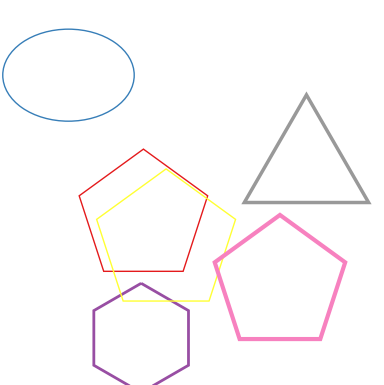[{"shape": "pentagon", "thickness": 1, "radius": 0.88, "center": [0.373, 0.437]}, {"shape": "oval", "thickness": 1, "radius": 0.85, "center": [0.178, 0.805]}, {"shape": "hexagon", "thickness": 2, "radius": 0.71, "center": [0.367, 0.122]}, {"shape": "pentagon", "thickness": 1, "radius": 0.95, "center": [0.431, 0.372]}, {"shape": "pentagon", "thickness": 3, "radius": 0.89, "center": [0.727, 0.263]}, {"shape": "triangle", "thickness": 2.5, "radius": 0.93, "center": [0.796, 0.567]}]